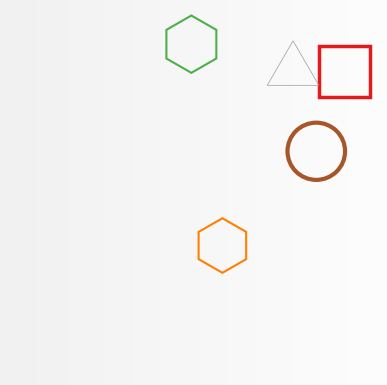[{"shape": "square", "thickness": 2.5, "radius": 0.33, "center": [0.889, 0.815]}, {"shape": "hexagon", "thickness": 1.5, "radius": 0.37, "center": [0.494, 0.885]}, {"shape": "hexagon", "thickness": 1.5, "radius": 0.35, "center": [0.574, 0.362]}, {"shape": "circle", "thickness": 3, "radius": 0.37, "center": [0.816, 0.607]}, {"shape": "triangle", "thickness": 0.5, "radius": 0.38, "center": [0.756, 0.817]}]